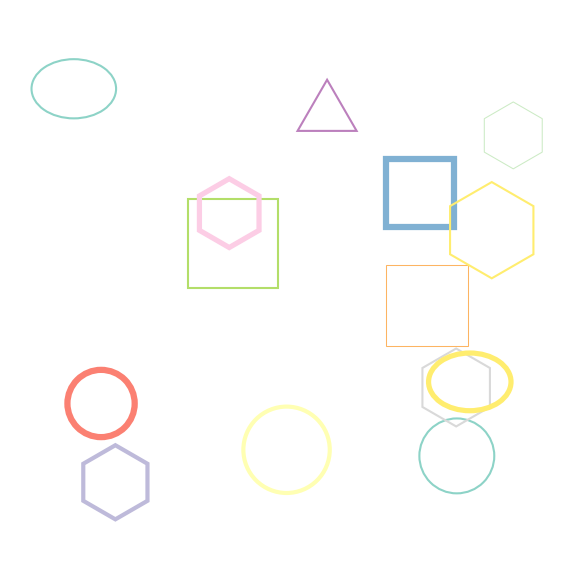[{"shape": "oval", "thickness": 1, "radius": 0.37, "center": [0.128, 0.845]}, {"shape": "circle", "thickness": 1, "radius": 0.32, "center": [0.791, 0.21]}, {"shape": "circle", "thickness": 2, "radius": 0.37, "center": [0.496, 0.22]}, {"shape": "hexagon", "thickness": 2, "radius": 0.32, "center": [0.2, 0.164]}, {"shape": "circle", "thickness": 3, "radius": 0.29, "center": [0.175, 0.3]}, {"shape": "square", "thickness": 3, "radius": 0.3, "center": [0.727, 0.665]}, {"shape": "square", "thickness": 0.5, "radius": 0.35, "center": [0.739, 0.47]}, {"shape": "square", "thickness": 1, "radius": 0.39, "center": [0.404, 0.578]}, {"shape": "hexagon", "thickness": 2.5, "radius": 0.3, "center": [0.397, 0.63]}, {"shape": "hexagon", "thickness": 1, "radius": 0.34, "center": [0.79, 0.328]}, {"shape": "triangle", "thickness": 1, "radius": 0.3, "center": [0.566, 0.802]}, {"shape": "hexagon", "thickness": 0.5, "radius": 0.29, "center": [0.889, 0.765]}, {"shape": "hexagon", "thickness": 1, "radius": 0.42, "center": [0.852, 0.601]}, {"shape": "oval", "thickness": 2.5, "radius": 0.36, "center": [0.813, 0.338]}]